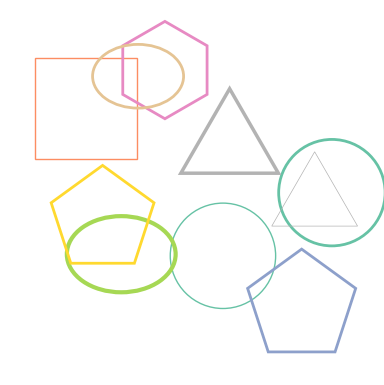[{"shape": "circle", "thickness": 1, "radius": 0.68, "center": [0.579, 0.336]}, {"shape": "circle", "thickness": 2, "radius": 0.69, "center": [0.862, 0.5]}, {"shape": "square", "thickness": 1, "radius": 0.66, "center": [0.223, 0.718]}, {"shape": "pentagon", "thickness": 2, "radius": 0.74, "center": [0.783, 0.205]}, {"shape": "hexagon", "thickness": 2, "radius": 0.63, "center": [0.428, 0.818]}, {"shape": "oval", "thickness": 3, "radius": 0.71, "center": [0.315, 0.34]}, {"shape": "pentagon", "thickness": 2, "radius": 0.7, "center": [0.266, 0.43]}, {"shape": "oval", "thickness": 2, "radius": 0.59, "center": [0.359, 0.802]}, {"shape": "triangle", "thickness": 0.5, "radius": 0.64, "center": [0.817, 0.477]}, {"shape": "triangle", "thickness": 2.5, "radius": 0.73, "center": [0.596, 0.623]}]